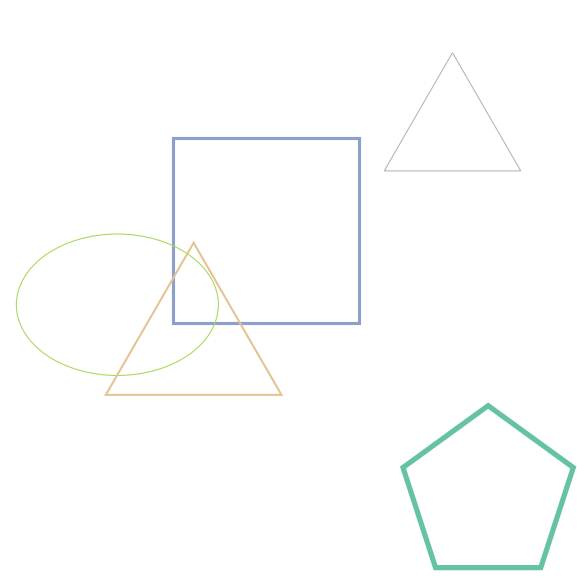[{"shape": "pentagon", "thickness": 2.5, "radius": 0.78, "center": [0.845, 0.142]}, {"shape": "square", "thickness": 1.5, "radius": 0.8, "center": [0.461, 0.6]}, {"shape": "oval", "thickness": 0.5, "radius": 0.87, "center": [0.203, 0.471]}, {"shape": "triangle", "thickness": 1, "radius": 0.88, "center": [0.335, 0.403]}, {"shape": "triangle", "thickness": 0.5, "radius": 0.68, "center": [0.784, 0.771]}]